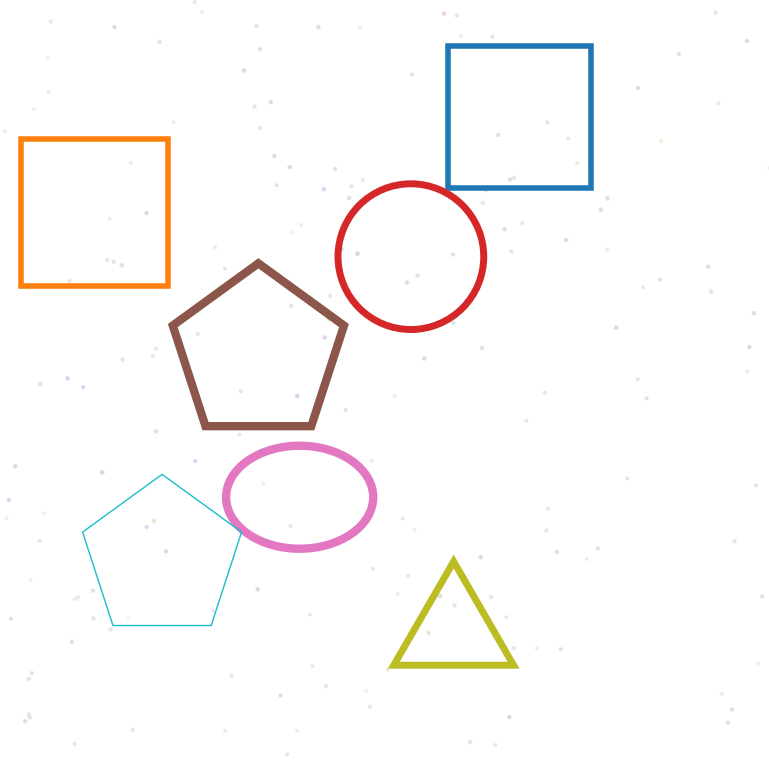[{"shape": "square", "thickness": 2, "radius": 0.46, "center": [0.675, 0.848]}, {"shape": "square", "thickness": 2, "radius": 0.48, "center": [0.122, 0.724]}, {"shape": "circle", "thickness": 2.5, "radius": 0.47, "center": [0.534, 0.667]}, {"shape": "pentagon", "thickness": 3, "radius": 0.58, "center": [0.336, 0.541]}, {"shape": "oval", "thickness": 3, "radius": 0.48, "center": [0.389, 0.354]}, {"shape": "triangle", "thickness": 2.5, "radius": 0.45, "center": [0.589, 0.181]}, {"shape": "pentagon", "thickness": 0.5, "radius": 0.54, "center": [0.21, 0.275]}]